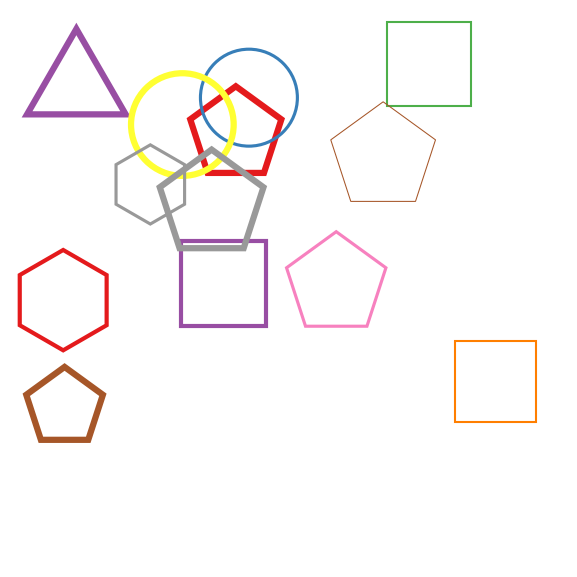[{"shape": "hexagon", "thickness": 2, "radius": 0.43, "center": [0.109, 0.479]}, {"shape": "pentagon", "thickness": 3, "radius": 0.41, "center": [0.408, 0.767]}, {"shape": "circle", "thickness": 1.5, "radius": 0.42, "center": [0.431, 0.83]}, {"shape": "square", "thickness": 1, "radius": 0.36, "center": [0.742, 0.888]}, {"shape": "triangle", "thickness": 3, "radius": 0.49, "center": [0.132, 0.85]}, {"shape": "square", "thickness": 2, "radius": 0.37, "center": [0.386, 0.508]}, {"shape": "square", "thickness": 1, "radius": 0.35, "center": [0.859, 0.338]}, {"shape": "circle", "thickness": 3, "radius": 0.44, "center": [0.316, 0.783]}, {"shape": "pentagon", "thickness": 3, "radius": 0.35, "center": [0.112, 0.294]}, {"shape": "pentagon", "thickness": 0.5, "radius": 0.48, "center": [0.663, 0.728]}, {"shape": "pentagon", "thickness": 1.5, "radius": 0.45, "center": [0.582, 0.507]}, {"shape": "hexagon", "thickness": 1.5, "radius": 0.34, "center": [0.26, 0.68]}, {"shape": "pentagon", "thickness": 3, "radius": 0.47, "center": [0.366, 0.646]}]